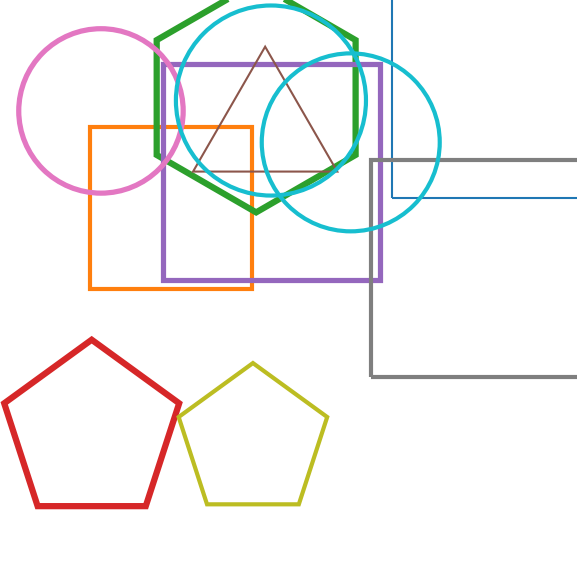[{"shape": "square", "thickness": 1, "radius": 0.92, "center": [0.863, 0.84]}, {"shape": "square", "thickness": 2, "radius": 0.7, "center": [0.297, 0.639]}, {"shape": "hexagon", "thickness": 3, "radius": 0.99, "center": [0.444, 0.83]}, {"shape": "pentagon", "thickness": 3, "radius": 0.8, "center": [0.159, 0.252]}, {"shape": "square", "thickness": 2.5, "radius": 0.94, "center": [0.47, 0.702]}, {"shape": "triangle", "thickness": 1, "radius": 0.72, "center": [0.459, 0.774]}, {"shape": "circle", "thickness": 2.5, "radius": 0.71, "center": [0.175, 0.807]}, {"shape": "square", "thickness": 2, "radius": 0.94, "center": [0.831, 0.534]}, {"shape": "pentagon", "thickness": 2, "radius": 0.68, "center": [0.438, 0.235]}, {"shape": "circle", "thickness": 2, "radius": 0.82, "center": [0.469, 0.825]}, {"shape": "circle", "thickness": 2, "radius": 0.77, "center": [0.607, 0.753]}]